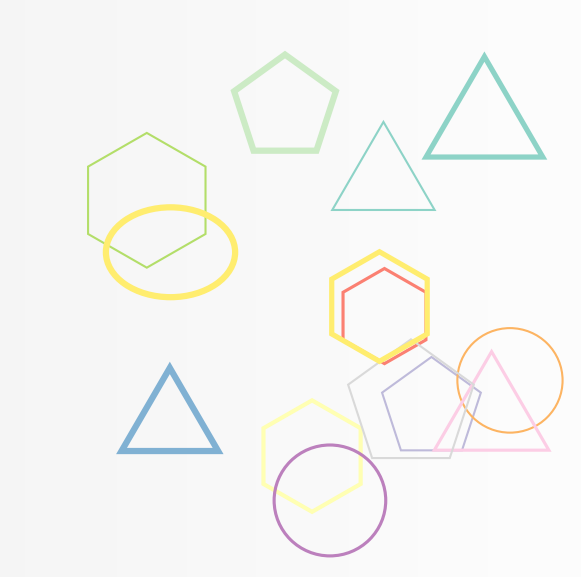[{"shape": "triangle", "thickness": 1, "radius": 0.51, "center": [0.66, 0.686]}, {"shape": "triangle", "thickness": 2.5, "radius": 0.58, "center": [0.833, 0.785]}, {"shape": "hexagon", "thickness": 2, "radius": 0.48, "center": [0.537, 0.209]}, {"shape": "pentagon", "thickness": 1, "radius": 0.45, "center": [0.742, 0.292]}, {"shape": "hexagon", "thickness": 1.5, "radius": 0.41, "center": [0.661, 0.452]}, {"shape": "triangle", "thickness": 3, "radius": 0.48, "center": [0.292, 0.266]}, {"shape": "circle", "thickness": 1, "radius": 0.45, "center": [0.877, 0.34]}, {"shape": "hexagon", "thickness": 1, "radius": 0.58, "center": [0.253, 0.652]}, {"shape": "triangle", "thickness": 1.5, "radius": 0.57, "center": [0.846, 0.276]}, {"shape": "pentagon", "thickness": 1, "radius": 0.57, "center": [0.707, 0.298]}, {"shape": "circle", "thickness": 1.5, "radius": 0.48, "center": [0.568, 0.133]}, {"shape": "pentagon", "thickness": 3, "radius": 0.46, "center": [0.49, 0.813]}, {"shape": "oval", "thickness": 3, "radius": 0.56, "center": [0.293, 0.562]}, {"shape": "hexagon", "thickness": 2.5, "radius": 0.47, "center": [0.653, 0.468]}]